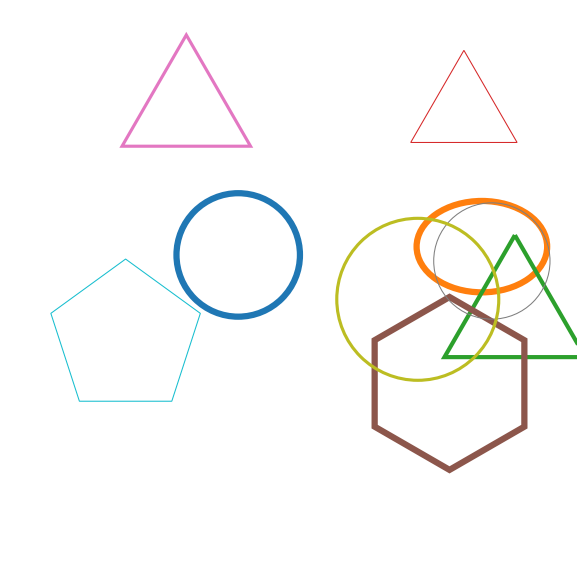[{"shape": "circle", "thickness": 3, "radius": 0.53, "center": [0.412, 0.558]}, {"shape": "oval", "thickness": 3, "radius": 0.57, "center": [0.834, 0.572]}, {"shape": "triangle", "thickness": 2, "radius": 0.7, "center": [0.892, 0.451]}, {"shape": "triangle", "thickness": 0.5, "radius": 0.53, "center": [0.803, 0.806]}, {"shape": "hexagon", "thickness": 3, "radius": 0.75, "center": [0.778, 0.335]}, {"shape": "triangle", "thickness": 1.5, "radius": 0.64, "center": [0.323, 0.81]}, {"shape": "circle", "thickness": 0.5, "radius": 0.5, "center": [0.852, 0.547]}, {"shape": "circle", "thickness": 1.5, "radius": 0.7, "center": [0.723, 0.481]}, {"shape": "pentagon", "thickness": 0.5, "radius": 0.68, "center": [0.217, 0.414]}]